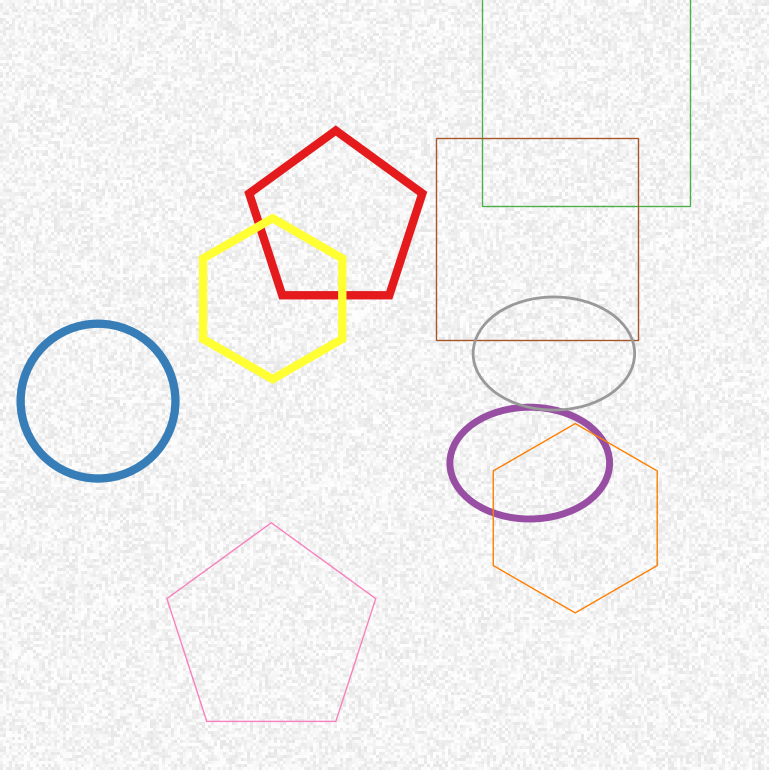[{"shape": "pentagon", "thickness": 3, "radius": 0.59, "center": [0.436, 0.712]}, {"shape": "circle", "thickness": 3, "radius": 0.5, "center": [0.127, 0.479]}, {"shape": "square", "thickness": 0.5, "radius": 0.68, "center": [0.761, 0.868]}, {"shape": "oval", "thickness": 2.5, "radius": 0.52, "center": [0.688, 0.399]}, {"shape": "hexagon", "thickness": 0.5, "radius": 0.61, "center": [0.747, 0.327]}, {"shape": "hexagon", "thickness": 3, "radius": 0.52, "center": [0.354, 0.612]}, {"shape": "square", "thickness": 0.5, "radius": 0.65, "center": [0.698, 0.69]}, {"shape": "pentagon", "thickness": 0.5, "radius": 0.71, "center": [0.352, 0.178]}, {"shape": "oval", "thickness": 1, "radius": 0.52, "center": [0.719, 0.541]}]